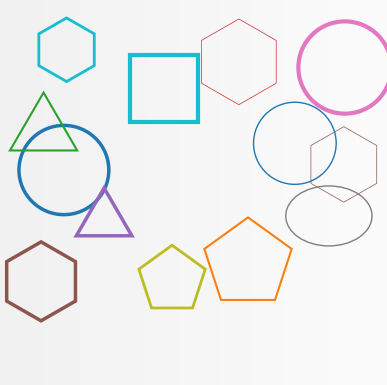[{"shape": "circle", "thickness": 2.5, "radius": 0.58, "center": [0.165, 0.558]}, {"shape": "circle", "thickness": 1, "radius": 0.53, "center": [0.761, 0.628]}, {"shape": "pentagon", "thickness": 1.5, "radius": 0.59, "center": [0.64, 0.317]}, {"shape": "triangle", "thickness": 1.5, "radius": 0.5, "center": [0.112, 0.659]}, {"shape": "hexagon", "thickness": 0.5, "radius": 0.56, "center": [0.616, 0.839]}, {"shape": "triangle", "thickness": 2.5, "radius": 0.41, "center": [0.269, 0.429]}, {"shape": "hexagon", "thickness": 2.5, "radius": 0.51, "center": [0.106, 0.269]}, {"shape": "hexagon", "thickness": 0.5, "radius": 0.49, "center": [0.887, 0.573]}, {"shape": "circle", "thickness": 3, "radius": 0.6, "center": [0.89, 0.825]}, {"shape": "oval", "thickness": 1, "radius": 0.56, "center": [0.849, 0.439]}, {"shape": "pentagon", "thickness": 2, "radius": 0.45, "center": [0.444, 0.273]}, {"shape": "square", "thickness": 3, "radius": 0.44, "center": [0.423, 0.77]}, {"shape": "hexagon", "thickness": 2, "radius": 0.41, "center": [0.172, 0.871]}]